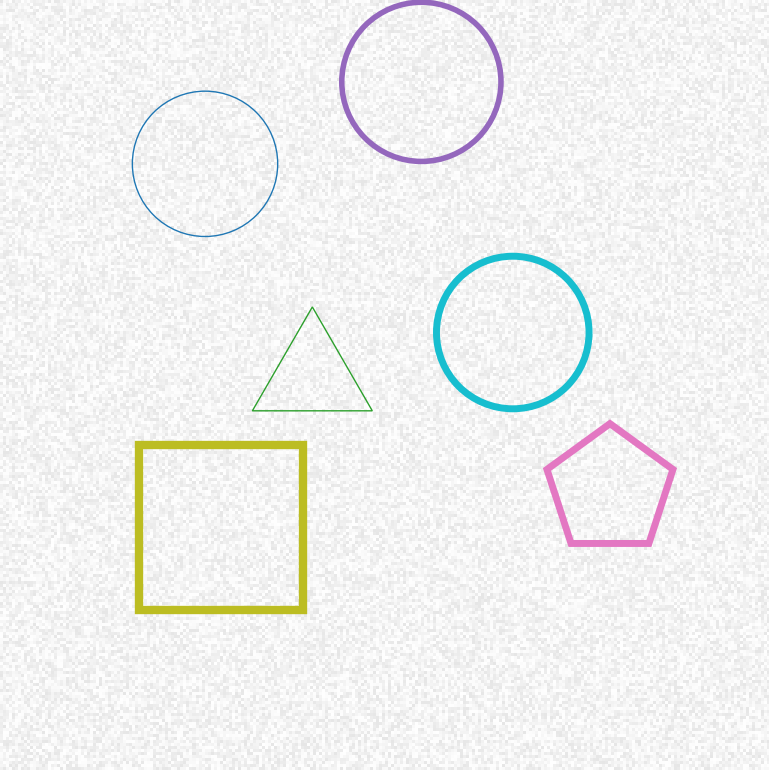[{"shape": "circle", "thickness": 0.5, "radius": 0.47, "center": [0.266, 0.787]}, {"shape": "triangle", "thickness": 0.5, "radius": 0.45, "center": [0.406, 0.511]}, {"shape": "circle", "thickness": 2, "radius": 0.52, "center": [0.547, 0.894]}, {"shape": "pentagon", "thickness": 2.5, "radius": 0.43, "center": [0.792, 0.364]}, {"shape": "square", "thickness": 3, "radius": 0.53, "center": [0.287, 0.315]}, {"shape": "circle", "thickness": 2.5, "radius": 0.5, "center": [0.666, 0.568]}]